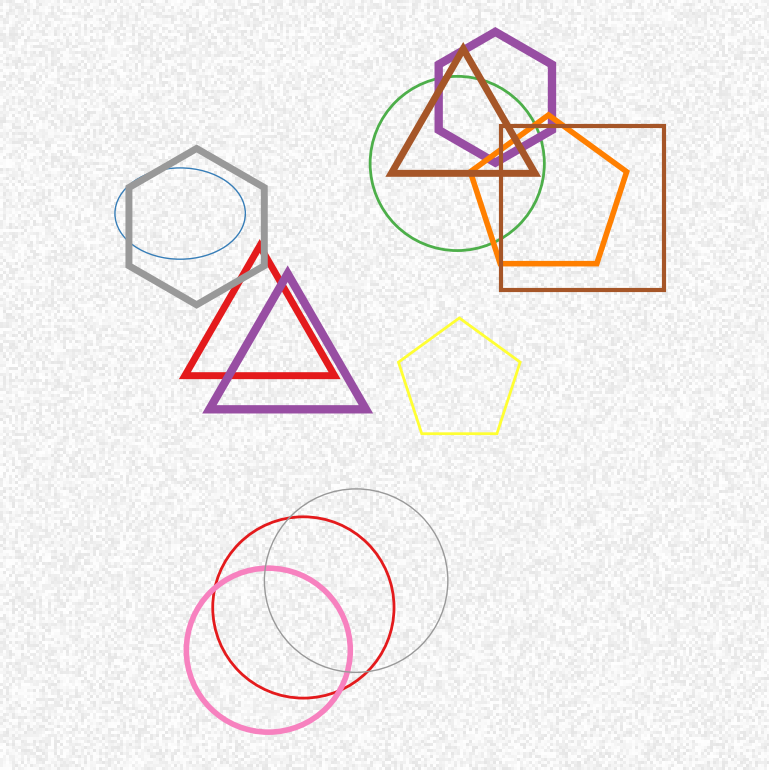[{"shape": "circle", "thickness": 1, "radius": 0.59, "center": [0.394, 0.211]}, {"shape": "triangle", "thickness": 2.5, "radius": 0.56, "center": [0.337, 0.568]}, {"shape": "oval", "thickness": 0.5, "radius": 0.42, "center": [0.234, 0.723]}, {"shape": "circle", "thickness": 1, "radius": 0.57, "center": [0.594, 0.788]}, {"shape": "triangle", "thickness": 3, "radius": 0.59, "center": [0.374, 0.527]}, {"shape": "hexagon", "thickness": 3, "radius": 0.42, "center": [0.643, 0.874]}, {"shape": "pentagon", "thickness": 2, "radius": 0.53, "center": [0.712, 0.744]}, {"shape": "pentagon", "thickness": 1, "radius": 0.42, "center": [0.597, 0.504]}, {"shape": "square", "thickness": 1.5, "radius": 0.53, "center": [0.756, 0.73]}, {"shape": "triangle", "thickness": 2.5, "radius": 0.54, "center": [0.602, 0.829]}, {"shape": "circle", "thickness": 2, "radius": 0.53, "center": [0.348, 0.156]}, {"shape": "circle", "thickness": 0.5, "radius": 0.6, "center": [0.462, 0.246]}, {"shape": "hexagon", "thickness": 2.5, "radius": 0.51, "center": [0.255, 0.706]}]